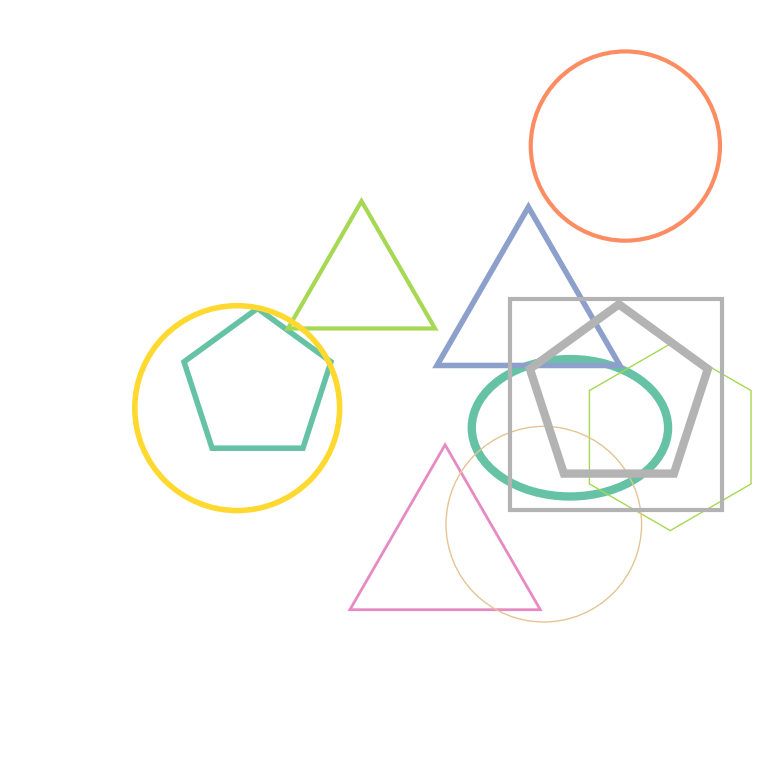[{"shape": "oval", "thickness": 3, "radius": 0.64, "center": [0.74, 0.444]}, {"shape": "pentagon", "thickness": 2, "radius": 0.5, "center": [0.334, 0.499]}, {"shape": "circle", "thickness": 1.5, "radius": 0.61, "center": [0.812, 0.81]}, {"shape": "triangle", "thickness": 2, "radius": 0.69, "center": [0.686, 0.594]}, {"shape": "triangle", "thickness": 1, "radius": 0.71, "center": [0.578, 0.28]}, {"shape": "hexagon", "thickness": 0.5, "radius": 0.61, "center": [0.87, 0.432]}, {"shape": "triangle", "thickness": 1.5, "radius": 0.55, "center": [0.47, 0.629]}, {"shape": "circle", "thickness": 2, "radius": 0.67, "center": [0.308, 0.47]}, {"shape": "circle", "thickness": 0.5, "radius": 0.64, "center": [0.706, 0.319]}, {"shape": "pentagon", "thickness": 3, "radius": 0.61, "center": [0.804, 0.483]}, {"shape": "square", "thickness": 1.5, "radius": 0.69, "center": [0.8, 0.474]}]